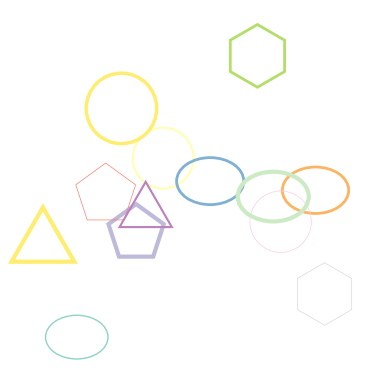[{"shape": "oval", "thickness": 1, "radius": 0.41, "center": [0.199, 0.124]}, {"shape": "circle", "thickness": 1.5, "radius": 0.4, "center": [0.424, 0.589]}, {"shape": "pentagon", "thickness": 3, "radius": 0.38, "center": [0.354, 0.394]}, {"shape": "pentagon", "thickness": 0.5, "radius": 0.41, "center": [0.275, 0.495]}, {"shape": "oval", "thickness": 2, "radius": 0.44, "center": [0.546, 0.53]}, {"shape": "oval", "thickness": 2, "radius": 0.43, "center": [0.82, 0.506]}, {"shape": "hexagon", "thickness": 2, "radius": 0.41, "center": [0.669, 0.855]}, {"shape": "circle", "thickness": 0.5, "radius": 0.4, "center": [0.729, 0.424]}, {"shape": "hexagon", "thickness": 0.5, "radius": 0.41, "center": [0.843, 0.236]}, {"shape": "triangle", "thickness": 1.5, "radius": 0.39, "center": [0.378, 0.449]}, {"shape": "oval", "thickness": 3, "radius": 0.46, "center": [0.71, 0.489]}, {"shape": "triangle", "thickness": 3, "radius": 0.47, "center": [0.111, 0.367]}, {"shape": "circle", "thickness": 2.5, "radius": 0.46, "center": [0.315, 0.718]}]